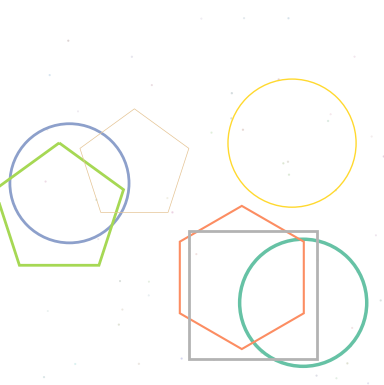[{"shape": "circle", "thickness": 2.5, "radius": 0.83, "center": [0.787, 0.214]}, {"shape": "hexagon", "thickness": 1.5, "radius": 0.93, "center": [0.628, 0.279]}, {"shape": "circle", "thickness": 2, "radius": 0.77, "center": [0.18, 0.524]}, {"shape": "pentagon", "thickness": 2, "radius": 0.88, "center": [0.154, 0.453]}, {"shape": "circle", "thickness": 1, "radius": 0.83, "center": [0.759, 0.628]}, {"shape": "pentagon", "thickness": 0.5, "radius": 0.74, "center": [0.349, 0.569]}, {"shape": "square", "thickness": 2, "radius": 0.83, "center": [0.656, 0.234]}]